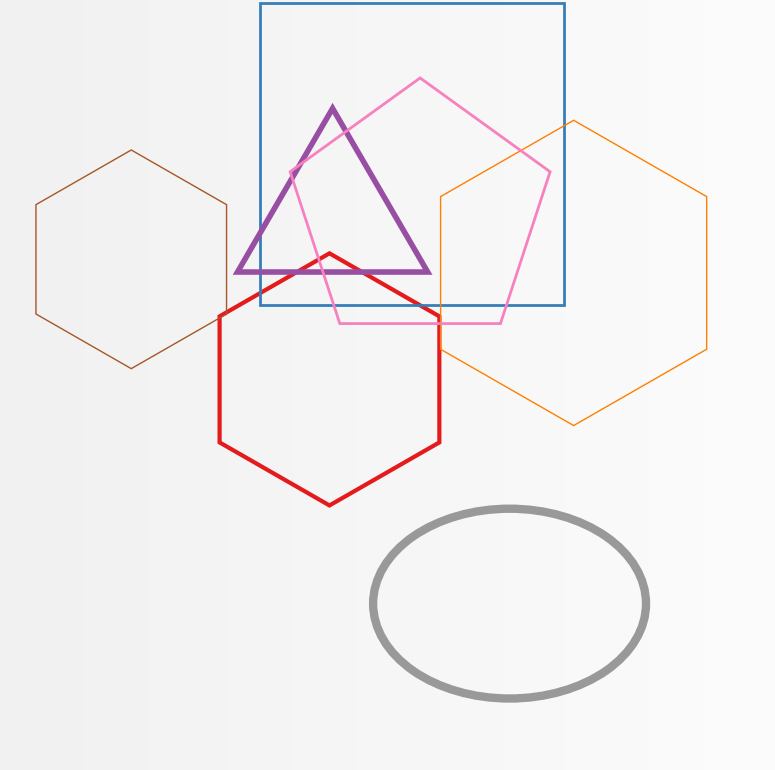[{"shape": "hexagon", "thickness": 1.5, "radius": 0.82, "center": [0.425, 0.507]}, {"shape": "square", "thickness": 1, "radius": 0.98, "center": [0.531, 0.8]}, {"shape": "triangle", "thickness": 2, "radius": 0.71, "center": [0.429, 0.718]}, {"shape": "hexagon", "thickness": 0.5, "radius": 0.99, "center": [0.74, 0.646]}, {"shape": "hexagon", "thickness": 0.5, "radius": 0.71, "center": [0.169, 0.663]}, {"shape": "pentagon", "thickness": 1, "radius": 0.88, "center": [0.542, 0.722]}, {"shape": "oval", "thickness": 3, "radius": 0.88, "center": [0.658, 0.216]}]